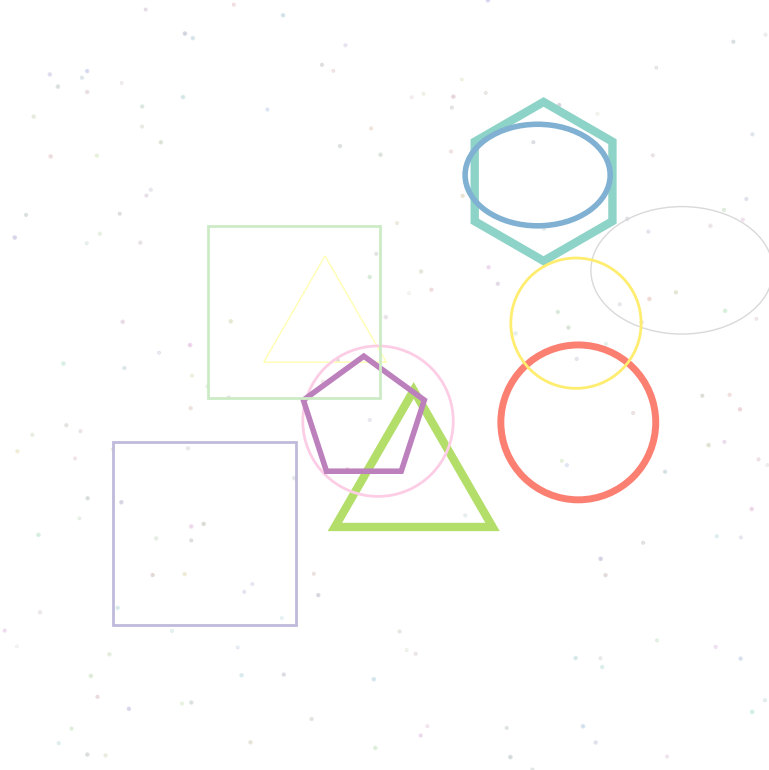[{"shape": "hexagon", "thickness": 3, "radius": 0.52, "center": [0.706, 0.764]}, {"shape": "triangle", "thickness": 0.5, "radius": 0.46, "center": [0.422, 0.576]}, {"shape": "square", "thickness": 1, "radius": 0.59, "center": [0.265, 0.307]}, {"shape": "circle", "thickness": 2.5, "radius": 0.5, "center": [0.751, 0.451]}, {"shape": "oval", "thickness": 2, "radius": 0.47, "center": [0.698, 0.773]}, {"shape": "triangle", "thickness": 3, "radius": 0.59, "center": [0.537, 0.375]}, {"shape": "circle", "thickness": 1, "radius": 0.49, "center": [0.491, 0.453]}, {"shape": "oval", "thickness": 0.5, "radius": 0.59, "center": [0.886, 0.649]}, {"shape": "pentagon", "thickness": 2, "radius": 0.41, "center": [0.473, 0.455]}, {"shape": "square", "thickness": 1, "radius": 0.56, "center": [0.382, 0.595]}, {"shape": "circle", "thickness": 1, "radius": 0.42, "center": [0.748, 0.58]}]